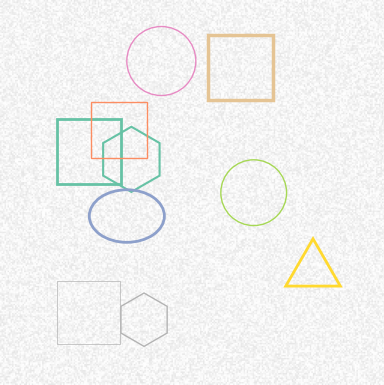[{"shape": "hexagon", "thickness": 1.5, "radius": 0.42, "center": [0.341, 0.586]}, {"shape": "square", "thickness": 2, "radius": 0.42, "center": [0.231, 0.606]}, {"shape": "square", "thickness": 1, "radius": 0.36, "center": [0.309, 0.663]}, {"shape": "oval", "thickness": 2, "radius": 0.49, "center": [0.329, 0.439]}, {"shape": "circle", "thickness": 1, "radius": 0.45, "center": [0.419, 0.842]}, {"shape": "circle", "thickness": 1, "radius": 0.43, "center": [0.659, 0.5]}, {"shape": "triangle", "thickness": 2, "radius": 0.41, "center": [0.813, 0.298]}, {"shape": "square", "thickness": 2.5, "radius": 0.42, "center": [0.624, 0.824]}, {"shape": "square", "thickness": 0.5, "radius": 0.41, "center": [0.229, 0.188]}, {"shape": "hexagon", "thickness": 1, "radius": 0.35, "center": [0.374, 0.17]}]